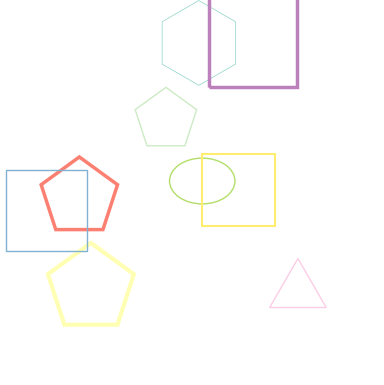[{"shape": "hexagon", "thickness": 0.5, "radius": 0.55, "center": [0.516, 0.889]}, {"shape": "pentagon", "thickness": 3, "radius": 0.59, "center": [0.236, 0.252]}, {"shape": "pentagon", "thickness": 2.5, "radius": 0.52, "center": [0.206, 0.488]}, {"shape": "square", "thickness": 1, "radius": 0.53, "center": [0.12, 0.453]}, {"shape": "oval", "thickness": 1, "radius": 0.42, "center": [0.525, 0.53]}, {"shape": "triangle", "thickness": 1, "radius": 0.42, "center": [0.774, 0.244]}, {"shape": "square", "thickness": 2.5, "radius": 0.57, "center": [0.657, 0.889]}, {"shape": "pentagon", "thickness": 1, "radius": 0.42, "center": [0.431, 0.689]}, {"shape": "square", "thickness": 1.5, "radius": 0.47, "center": [0.619, 0.507]}]